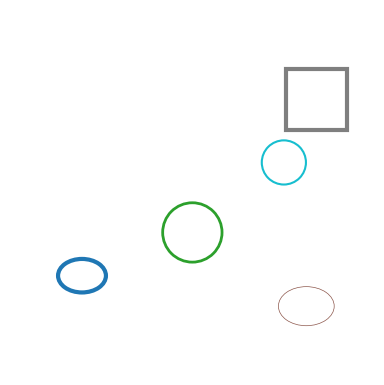[{"shape": "oval", "thickness": 3, "radius": 0.31, "center": [0.213, 0.284]}, {"shape": "circle", "thickness": 2, "radius": 0.39, "center": [0.5, 0.396]}, {"shape": "oval", "thickness": 0.5, "radius": 0.36, "center": [0.796, 0.205]}, {"shape": "square", "thickness": 3, "radius": 0.4, "center": [0.823, 0.742]}, {"shape": "circle", "thickness": 1.5, "radius": 0.29, "center": [0.737, 0.578]}]